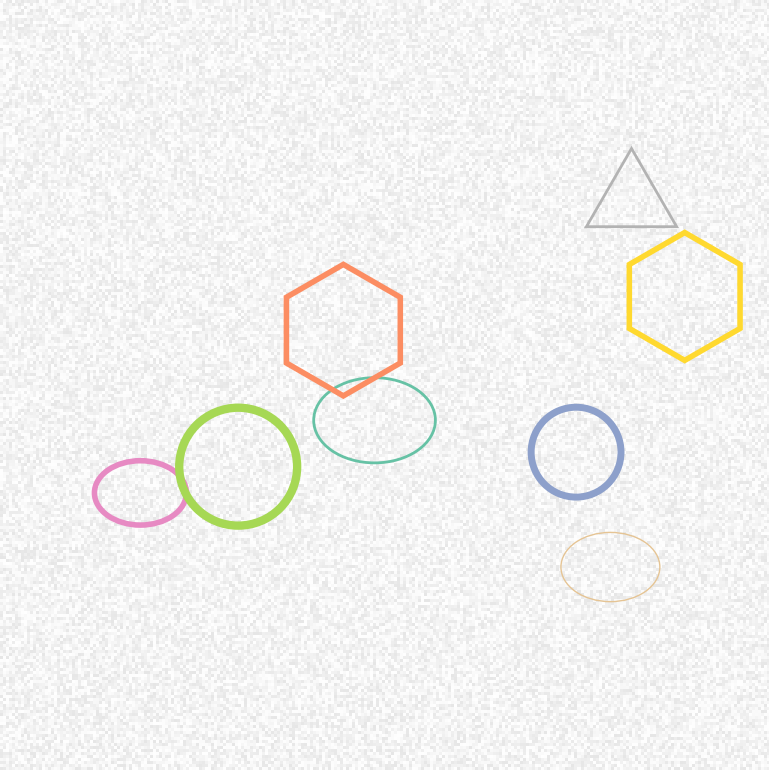[{"shape": "oval", "thickness": 1, "radius": 0.4, "center": [0.486, 0.454]}, {"shape": "hexagon", "thickness": 2, "radius": 0.43, "center": [0.446, 0.571]}, {"shape": "circle", "thickness": 2.5, "radius": 0.29, "center": [0.748, 0.413]}, {"shape": "oval", "thickness": 2, "radius": 0.3, "center": [0.182, 0.36]}, {"shape": "circle", "thickness": 3, "radius": 0.38, "center": [0.309, 0.394]}, {"shape": "hexagon", "thickness": 2, "radius": 0.42, "center": [0.889, 0.615]}, {"shape": "oval", "thickness": 0.5, "radius": 0.32, "center": [0.793, 0.264]}, {"shape": "triangle", "thickness": 1, "radius": 0.34, "center": [0.82, 0.739]}]